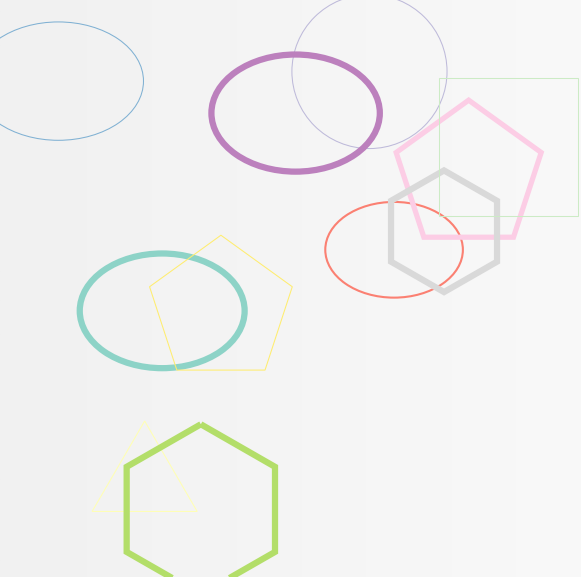[{"shape": "oval", "thickness": 3, "radius": 0.71, "center": [0.279, 0.461]}, {"shape": "triangle", "thickness": 0.5, "radius": 0.52, "center": [0.249, 0.166]}, {"shape": "circle", "thickness": 0.5, "radius": 0.67, "center": [0.636, 0.875]}, {"shape": "oval", "thickness": 1, "radius": 0.59, "center": [0.678, 0.567]}, {"shape": "oval", "thickness": 0.5, "radius": 0.73, "center": [0.1, 0.859]}, {"shape": "hexagon", "thickness": 3, "radius": 0.74, "center": [0.346, 0.117]}, {"shape": "pentagon", "thickness": 2.5, "radius": 0.66, "center": [0.806, 0.695]}, {"shape": "hexagon", "thickness": 3, "radius": 0.53, "center": [0.764, 0.599]}, {"shape": "oval", "thickness": 3, "radius": 0.72, "center": [0.509, 0.803]}, {"shape": "square", "thickness": 0.5, "radius": 0.6, "center": [0.875, 0.744]}, {"shape": "pentagon", "thickness": 0.5, "radius": 0.65, "center": [0.38, 0.463]}]